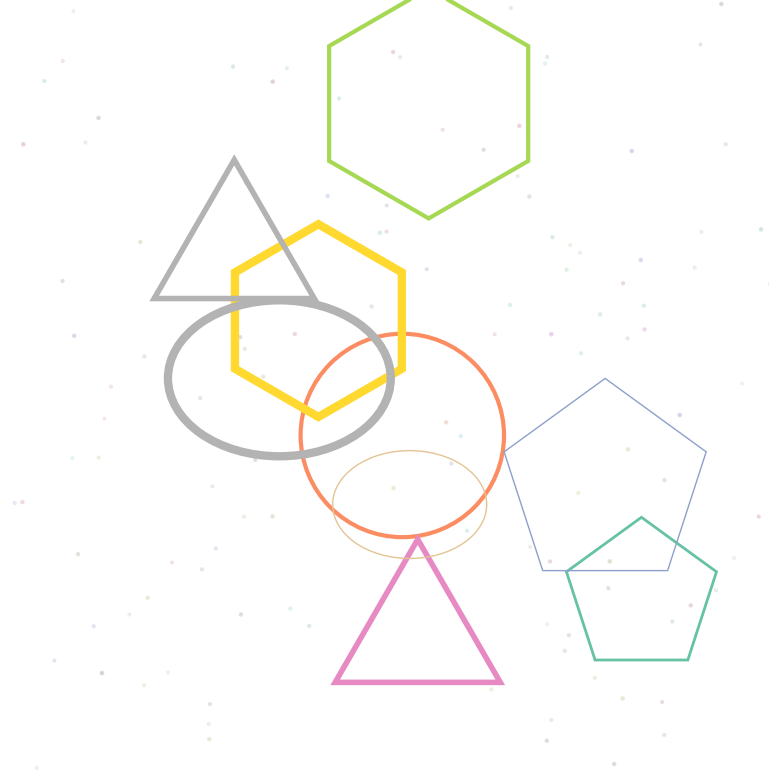[{"shape": "pentagon", "thickness": 1, "radius": 0.51, "center": [0.833, 0.226]}, {"shape": "circle", "thickness": 1.5, "radius": 0.66, "center": [0.522, 0.434]}, {"shape": "pentagon", "thickness": 0.5, "radius": 0.69, "center": [0.786, 0.371]}, {"shape": "triangle", "thickness": 2, "radius": 0.62, "center": [0.542, 0.176]}, {"shape": "hexagon", "thickness": 1.5, "radius": 0.75, "center": [0.557, 0.866]}, {"shape": "hexagon", "thickness": 3, "radius": 0.63, "center": [0.413, 0.584]}, {"shape": "oval", "thickness": 0.5, "radius": 0.5, "center": [0.532, 0.345]}, {"shape": "oval", "thickness": 3, "radius": 0.72, "center": [0.363, 0.509]}, {"shape": "triangle", "thickness": 2, "radius": 0.6, "center": [0.304, 0.672]}]